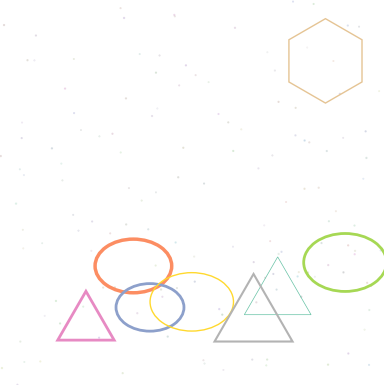[{"shape": "triangle", "thickness": 0.5, "radius": 0.5, "center": [0.721, 0.233]}, {"shape": "oval", "thickness": 2.5, "radius": 0.5, "center": [0.346, 0.309]}, {"shape": "oval", "thickness": 2, "radius": 0.44, "center": [0.39, 0.202]}, {"shape": "triangle", "thickness": 2, "radius": 0.42, "center": [0.223, 0.159]}, {"shape": "oval", "thickness": 2, "radius": 0.54, "center": [0.896, 0.318]}, {"shape": "oval", "thickness": 1, "radius": 0.54, "center": [0.498, 0.216]}, {"shape": "hexagon", "thickness": 1, "radius": 0.55, "center": [0.845, 0.842]}, {"shape": "triangle", "thickness": 1.5, "radius": 0.59, "center": [0.659, 0.171]}]